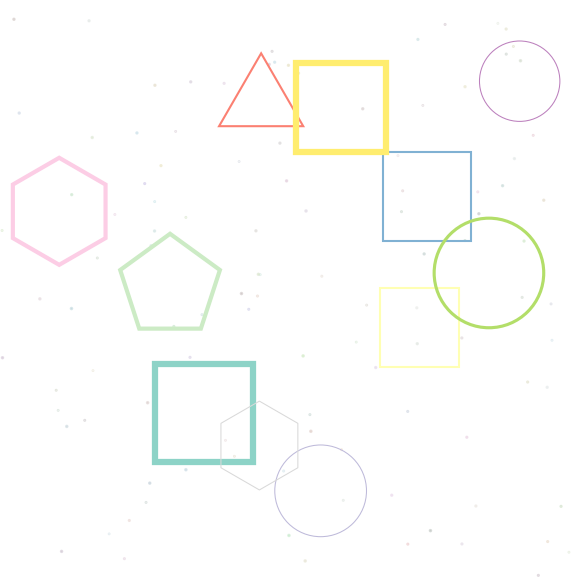[{"shape": "square", "thickness": 3, "radius": 0.42, "center": [0.354, 0.284]}, {"shape": "square", "thickness": 1, "radius": 0.34, "center": [0.727, 0.432]}, {"shape": "circle", "thickness": 0.5, "radius": 0.4, "center": [0.555, 0.149]}, {"shape": "triangle", "thickness": 1, "radius": 0.42, "center": [0.452, 0.823]}, {"shape": "square", "thickness": 1, "radius": 0.38, "center": [0.739, 0.659]}, {"shape": "circle", "thickness": 1.5, "radius": 0.47, "center": [0.847, 0.526]}, {"shape": "hexagon", "thickness": 2, "radius": 0.46, "center": [0.103, 0.633]}, {"shape": "hexagon", "thickness": 0.5, "radius": 0.38, "center": [0.449, 0.228]}, {"shape": "circle", "thickness": 0.5, "radius": 0.35, "center": [0.9, 0.859]}, {"shape": "pentagon", "thickness": 2, "radius": 0.45, "center": [0.294, 0.504]}, {"shape": "square", "thickness": 3, "radius": 0.39, "center": [0.59, 0.813]}]